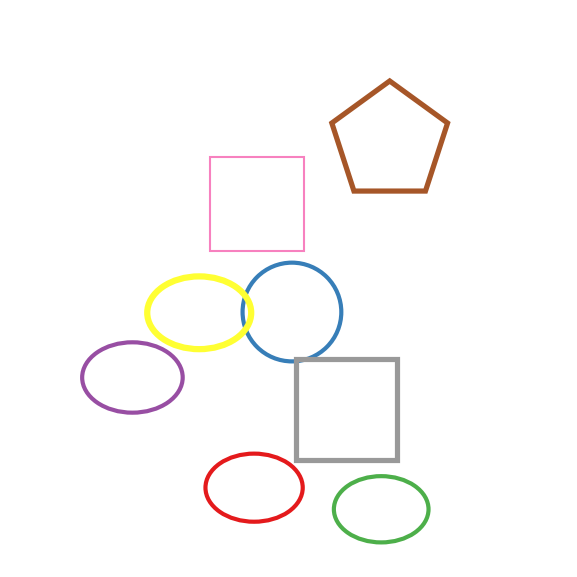[{"shape": "oval", "thickness": 2, "radius": 0.42, "center": [0.44, 0.155]}, {"shape": "circle", "thickness": 2, "radius": 0.43, "center": [0.506, 0.459]}, {"shape": "oval", "thickness": 2, "radius": 0.41, "center": [0.66, 0.117]}, {"shape": "oval", "thickness": 2, "radius": 0.44, "center": [0.229, 0.345]}, {"shape": "oval", "thickness": 3, "radius": 0.45, "center": [0.345, 0.458]}, {"shape": "pentagon", "thickness": 2.5, "radius": 0.53, "center": [0.675, 0.754]}, {"shape": "square", "thickness": 1, "radius": 0.41, "center": [0.445, 0.645]}, {"shape": "square", "thickness": 2.5, "radius": 0.44, "center": [0.6, 0.29]}]